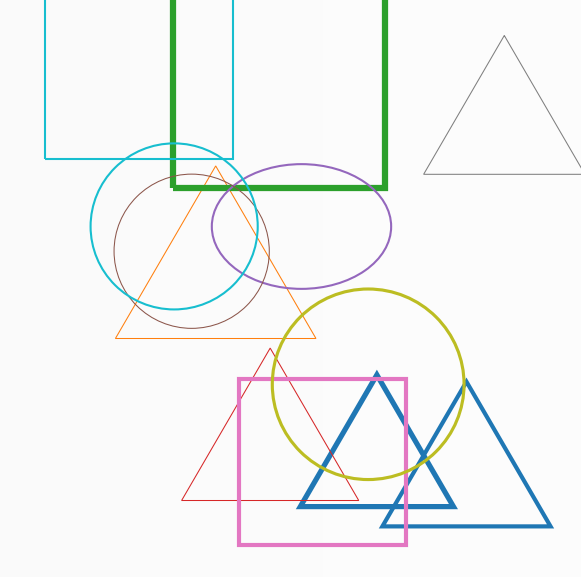[{"shape": "triangle", "thickness": 2.5, "radius": 0.76, "center": [0.648, 0.198]}, {"shape": "triangle", "thickness": 2, "radius": 0.84, "center": [0.803, 0.171]}, {"shape": "triangle", "thickness": 0.5, "radius": 1.0, "center": [0.371, 0.513]}, {"shape": "square", "thickness": 3, "radius": 0.91, "center": [0.48, 0.857]}, {"shape": "triangle", "thickness": 0.5, "radius": 0.88, "center": [0.465, 0.22]}, {"shape": "oval", "thickness": 1, "radius": 0.77, "center": [0.519, 0.607]}, {"shape": "circle", "thickness": 0.5, "radius": 0.67, "center": [0.33, 0.564]}, {"shape": "square", "thickness": 2, "radius": 0.72, "center": [0.555, 0.199]}, {"shape": "triangle", "thickness": 0.5, "radius": 0.8, "center": [0.868, 0.777]}, {"shape": "circle", "thickness": 1.5, "radius": 0.82, "center": [0.633, 0.334]}, {"shape": "circle", "thickness": 1, "radius": 0.72, "center": [0.3, 0.607]}, {"shape": "square", "thickness": 1, "radius": 0.81, "center": [0.239, 0.886]}]